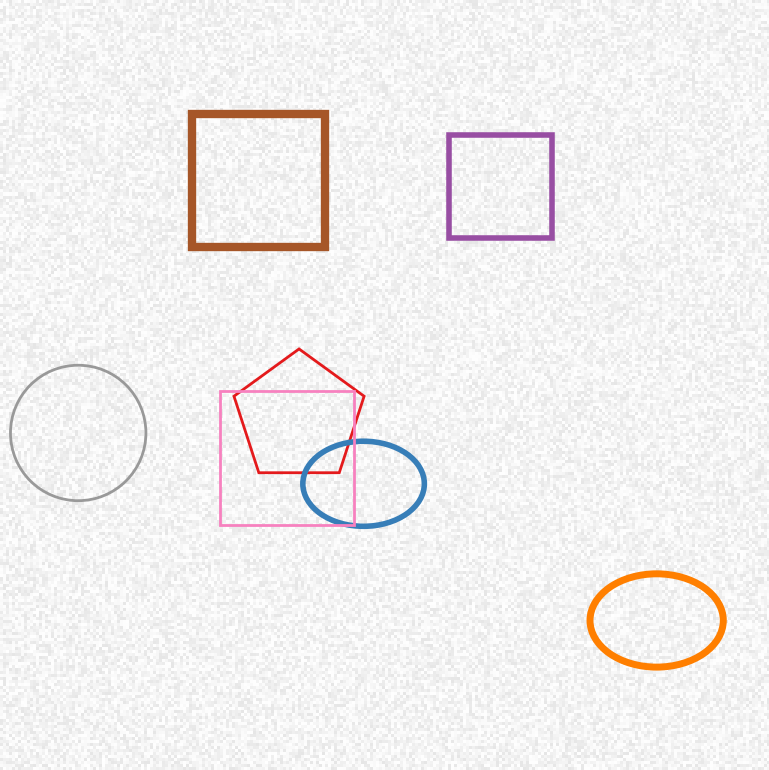[{"shape": "pentagon", "thickness": 1, "radius": 0.44, "center": [0.388, 0.458]}, {"shape": "oval", "thickness": 2, "radius": 0.39, "center": [0.472, 0.372]}, {"shape": "square", "thickness": 2, "radius": 0.34, "center": [0.65, 0.758]}, {"shape": "oval", "thickness": 2.5, "radius": 0.43, "center": [0.853, 0.194]}, {"shape": "square", "thickness": 3, "radius": 0.43, "center": [0.336, 0.766]}, {"shape": "square", "thickness": 1, "radius": 0.44, "center": [0.372, 0.405]}, {"shape": "circle", "thickness": 1, "radius": 0.44, "center": [0.102, 0.438]}]